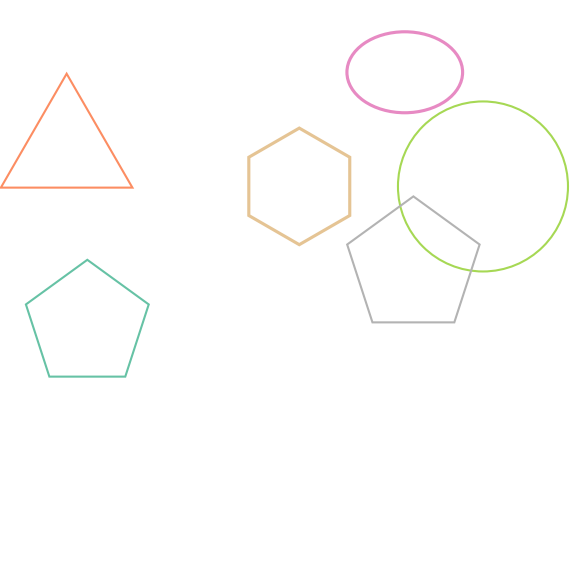[{"shape": "pentagon", "thickness": 1, "radius": 0.56, "center": [0.151, 0.437]}, {"shape": "triangle", "thickness": 1, "radius": 0.66, "center": [0.115, 0.74]}, {"shape": "oval", "thickness": 1.5, "radius": 0.5, "center": [0.701, 0.874]}, {"shape": "circle", "thickness": 1, "radius": 0.74, "center": [0.836, 0.676]}, {"shape": "hexagon", "thickness": 1.5, "radius": 0.5, "center": [0.518, 0.676]}, {"shape": "pentagon", "thickness": 1, "radius": 0.6, "center": [0.716, 0.538]}]